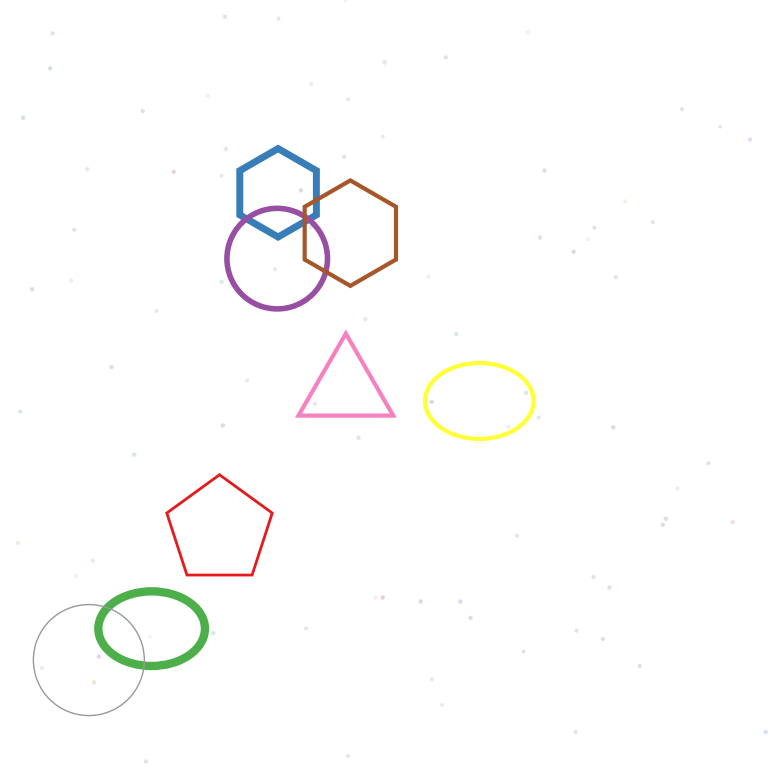[{"shape": "pentagon", "thickness": 1, "radius": 0.36, "center": [0.285, 0.311]}, {"shape": "hexagon", "thickness": 2.5, "radius": 0.29, "center": [0.361, 0.75]}, {"shape": "oval", "thickness": 3, "radius": 0.35, "center": [0.197, 0.184]}, {"shape": "circle", "thickness": 2, "radius": 0.33, "center": [0.36, 0.664]}, {"shape": "oval", "thickness": 1.5, "radius": 0.35, "center": [0.622, 0.479]}, {"shape": "hexagon", "thickness": 1.5, "radius": 0.34, "center": [0.455, 0.697]}, {"shape": "triangle", "thickness": 1.5, "radius": 0.36, "center": [0.449, 0.496]}, {"shape": "circle", "thickness": 0.5, "radius": 0.36, "center": [0.115, 0.143]}]